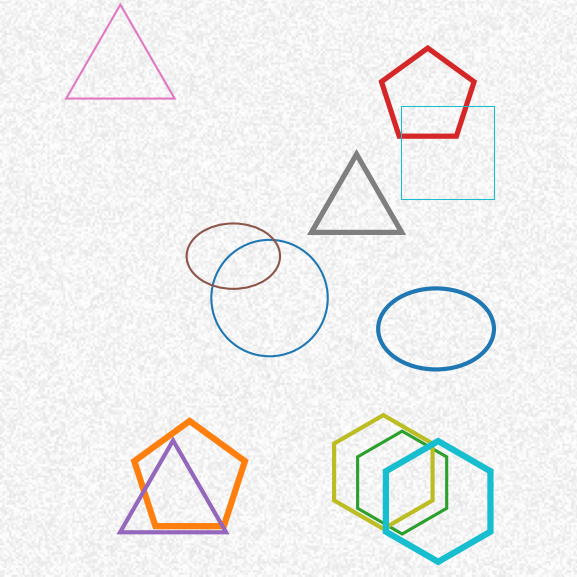[{"shape": "oval", "thickness": 2, "radius": 0.5, "center": [0.755, 0.43]}, {"shape": "circle", "thickness": 1, "radius": 0.5, "center": [0.467, 0.483]}, {"shape": "pentagon", "thickness": 3, "radius": 0.5, "center": [0.328, 0.169]}, {"shape": "hexagon", "thickness": 1.5, "radius": 0.45, "center": [0.696, 0.163]}, {"shape": "pentagon", "thickness": 2.5, "radius": 0.42, "center": [0.741, 0.832]}, {"shape": "triangle", "thickness": 2, "radius": 0.53, "center": [0.3, 0.13]}, {"shape": "oval", "thickness": 1, "radius": 0.4, "center": [0.404, 0.556]}, {"shape": "triangle", "thickness": 1, "radius": 0.54, "center": [0.208, 0.883]}, {"shape": "triangle", "thickness": 2.5, "radius": 0.45, "center": [0.617, 0.642]}, {"shape": "hexagon", "thickness": 2, "radius": 0.49, "center": [0.664, 0.182]}, {"shape": "hexagon", "thickness": 3, "radius": 0.52, "center": [0.759, 0.131]}, {"shape": "square", "thickness": 0.5, "radius": 0.4, "center": [0.775, 0.735]}]